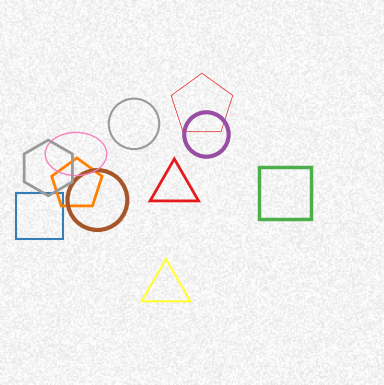[{"shape": "pentagon", "thickness": 0.5, "radius": 0.42, "center": [0.525, 0.726]}, {"shape": "triangle", "thickness": 2, "radius": 0.36, "center": [0.453, 0.515]}, {"shape": "square", "thickness": 1.5, "radius": 0.3, "center": [0.102, 0.439]}, {"shape": "square", "thickness": 2.5, "radius": 0.34, "center": [0.741, 0.499]}, {"shape": "circle", "thickness": 3, "radius": 0.29, "center": [0.536, 0.651]}, {"shape": "pentagon", "thickness": 2, "radius": 0.34, "center": [0.2, 0.521]}, {"shape": "triangle", "thickness": 1.5, "radius": 0.37, "center": [0.431, 0.254]}, {"shape": "circle", "thickness": 3, "radius": 0.39, "center": [0.253, 0.48]}, {"shape": "oval", "thickness": 1, "radius": 0.4, "center": [0.197, 0.6]}, {"shape": "circle", "thickness": 1.5, "radius": 0.33, "center": [0.348, 0.678]}, {"shape": "hexagon", "thickness": 2, "radius": 0.36, "center": [0.125, 0.564]}]